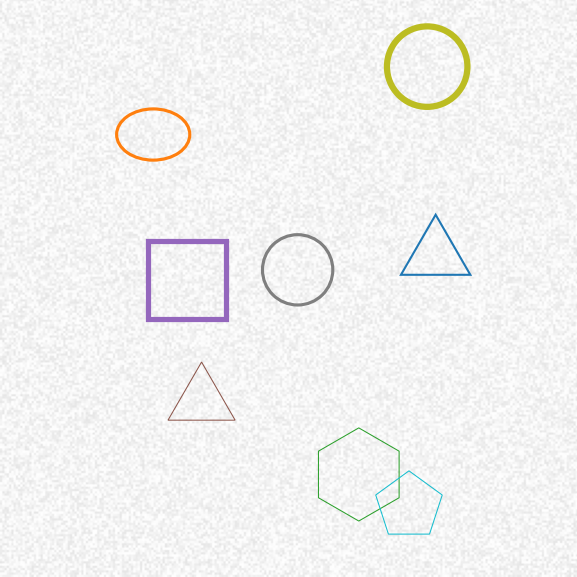[{"shape": "triangle", "thickness": 1, "radius": 0.35, "center": [0.754, 0.558]}, {"shape": "oval", "thickness": 1.5, "radius": 0.32, "center": [0.265, 0.766]}, {"shape": "hexagon", "thickness": 0.5, "radius": 0.4, "center": [0.621, 0.178]}, {"shape": "square", "thickness": 2.5, "radius": 0.34, "center": [0.324, 0.515]}, {"shape": "triangle", "thickness": 0.5, "radius": 0.34, "center": [0.349, 0.305]}, {"shape": "circle", "thickness": 1.5, "radius": 0.3, "center": [0.515, 0.532]}, {"shape": "circle", "thickness": 3, "radius": 0.35, "center": [0.74, 0.884]}, {"shape": "pentagon", "thickness": 0.5, "radius": 0.3, "center": [0.708, 0.123]}]